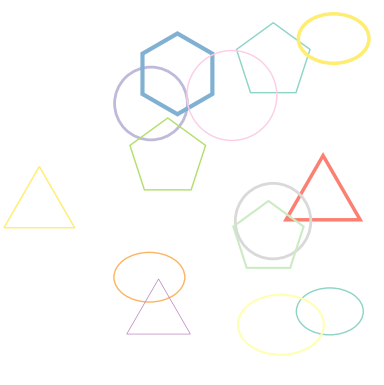[{"shape": "pentagon", "thickness": 1, "radius": 0.5, "center": [0.71, 0.841]}, {"shape": "oval", "thickness": 1, "radius": 0.43, "center": [0.857, 0.191]}, {"shape": "oval", "thickness": 1.5, "radius": 0.56, "center": [0.73, 0.156]}, {"shape": "circle", "thickness": 2, "radius": 0.47, "center": [0.392, 0.731]}, {"shape": "triangle", "thickness": 2.5, "radius": 0.56, "center": [0.839, 0.485]}, {"shape": "hexagon", "thickness": 3, "radius": 0.52, "center": [0.461, 0.808]}, {"shape": "oval", "thickness": 1, "radius": 0.46, "center": [0.388, 0.28]}, {"shape": "pentagon", "thickness": 1, "radius": 0.52, "center": [0.436, 0.59]}, {"shape": "circle", "thickness": 1, "radius": 0.58, "center": [0.602, 0.752]}, {"shape": "circle", "thickness": 2, "radius": 0.49, "center": [0.709, 0.426]}, {"shape": "triangle", "thickness": 0.5, "radius": 0.48, "center": [0.412, 0.18]}, {"shape": "pentagon", "thickness": 1.5, "radius": 0.48, "center": [0.697, 0.382]}, {"shape": "triangle", "thickness": 1, "radius": 0.53, "center": [0.102, 0.462]}, {"shape": "oval", "thickness": 2.5, "radius": 0.46, "center": [0.867, 0.9]}]